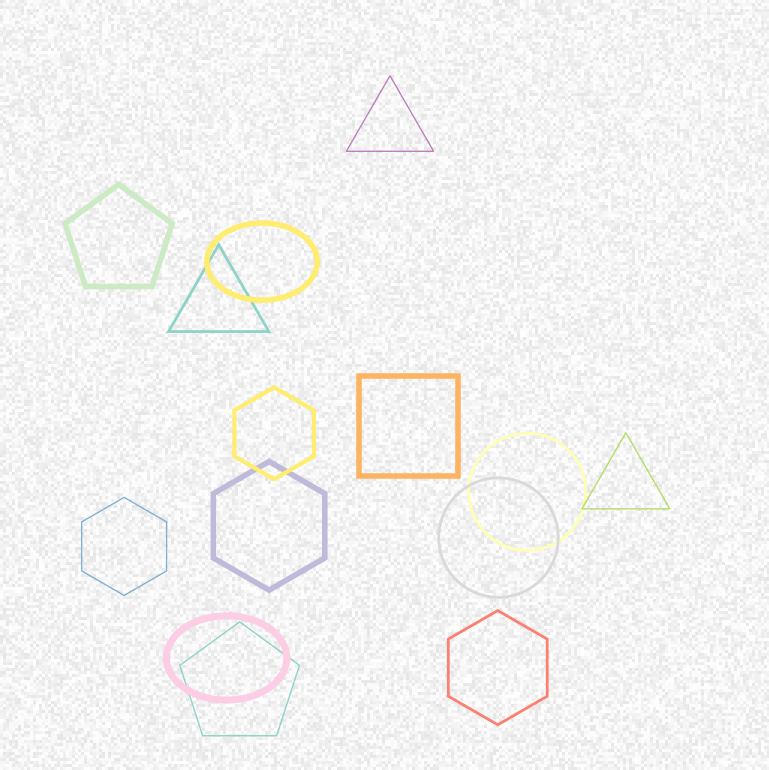[{"shape": "pentagon", "thickness": 0.5, "radius": 0.41, "center": [0.311, 0.111]}, {"shape": "triangle", "thickness": 1, "radius": 0.38, "center": [0.284, 0.607]}, {"shape": "circle", "thickness": 1, "radius": 0.38, "center": [0.685, 0.361]}, {"shape": "hexagon", "thickness": 2, "radius": 0.42, "center": [0.349, 0.317]}, {"shape": "hexagon", "thickness": 1, "radius": 0.37, "center": [0.646, 0.133]}, {"shape": "hexagon", "thickness": 0.5, "radius": 0.32, "center": [0.161, 0.29]}, {"shape": "square", "thickness": 2, "radius": 0.32, "center": [0.53, 0.446]}, {"shape": "triangle", "thickness": 0.5, "radius": 0.33, "center": [0.813, 0.372]}, {"shape": "oval", "thickness": 2.5, "radius": 0.39, "center": [0.294, 0.146]}, {"shape": "circle", "thickness": 1, "radius": 0.39, "center": [0.647, 0.302]}, {"shape": "triangle", "thickness": 0.5, "radius": 0.33, "center": [0.506, 0.836]}, {"shape": "pentagon", "thickness": 2, "radius": 0.37, "center": [0.154, 0.687]}, {"shape": "oval", "thickness": 2, "radius": 0.36, "center": [0.34, 0.66]}, {"shape": "hexagon", "thickness": 1.5, "radius": 0.3, "center": [0.356, 0.437]}]